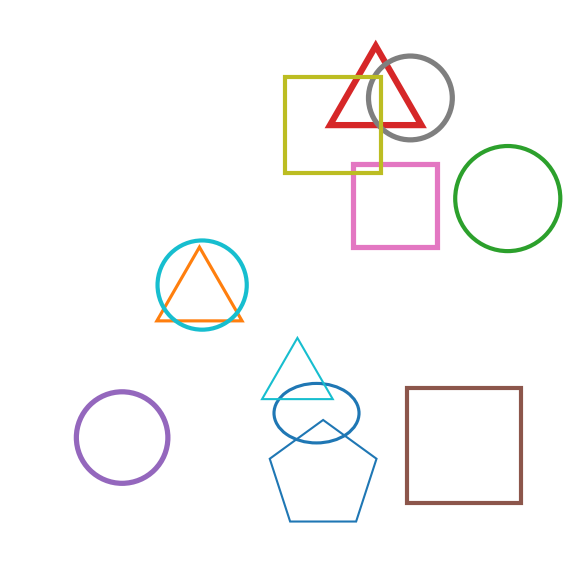[{"shape": "oval", "thickness": 1.5, "radius": 0.37, "center": [0.548, 0.284]}, {"shape": "pentagon", "thickness": 1, "radius": 0.49, "center": [0.56, 0.175]}, {"shape": "triangle", "thickness": 1.5, "radius": 0.43, "center": [0.345, 0.486]}, {"shape": "circle", "thickness": 2, "radius": 0.45, "center": [0.879, 0.655]}, {"shape": "triangle", "thickness": 3, "radius": 0.46, "center": [0.651, 0.828]}, {"shape": "circle", "thickness": 2.5, "radius": 0.4, "center": [0.211, 0.241]}, {"shape": "square", "thickness": 2, "radius": 0.49, "center": [0.804, 0.228]}, {"shape": "square", "thickness": 2.5, "radius": 0.36, "center": [0.684, 0.643]}, {"shape": "circle", "thickness": 2.5, "radius": 0.36, "center": [0.711, 0.83]}, {"shape": "square", "thickness": 2, "radius": 0.42, "center": [0.577, 0.783]}, {"shape": "circle", "thickness": 2, "radius": 0.39, "center": [0.35, 0.506]}, {"shape": "triangle", "thickness": 1, "radius": 0.35, "center": [0.515, 0.343]}]